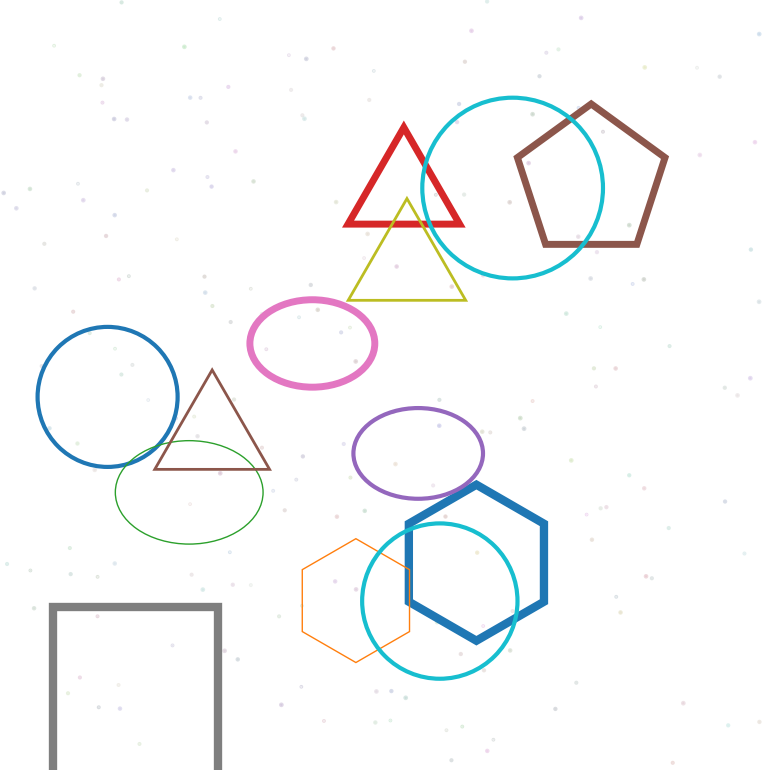[{"shape": "circle", "thickness": 1.5, "radius": 0.45, "center": [0.14, 0.485]}, {"shape": "hexagon", "thickness": 3, "radius": 0.51, "center": [0.619, 0.269]}, {"shape": "hexagon", "thickness": 0.5, "radius": 0.4, "center": [0.462, 0.22]}, {"shape": "oval", "thickness": 0.5, "radius": 0.48, "center": [0.246, 0.361]}, {"shape": "triangle", "thickness": 2.5, "radius": 0.42, "center": [0.524, 0.751]}, {"shape": "oval", "thickness": 1.5, "radius": 0.42, "center": [0.543, 0.411]}, {"shape": "triangle", "thickness": 1, "radius": 0.43, "center": [0.276, 0.433]}, {"shape": "pentagon", "thickness": 2.5, "radius": 0.5, "center": [0.768, 0.764]}, {"shape": "oval", "thickness": 2.5, "radius": 0.41, "center": [0.406, 0.554]}, {"shape": "square", "thickness": 3, "radius": 0.54, "center": [0.176, 0.104]}, {"shape": "triangle", "thickness": 1, "radius": 0.44, "center": [0.529, 0.654]}, {"shape": "circle", "thickness": 1.5, "radius": 0.59, "center": [0.666, 0.756]}, {"shape": "circle", "thickness": 1.5, "radius": 0.5, "center": [0.571, 0.219]}]